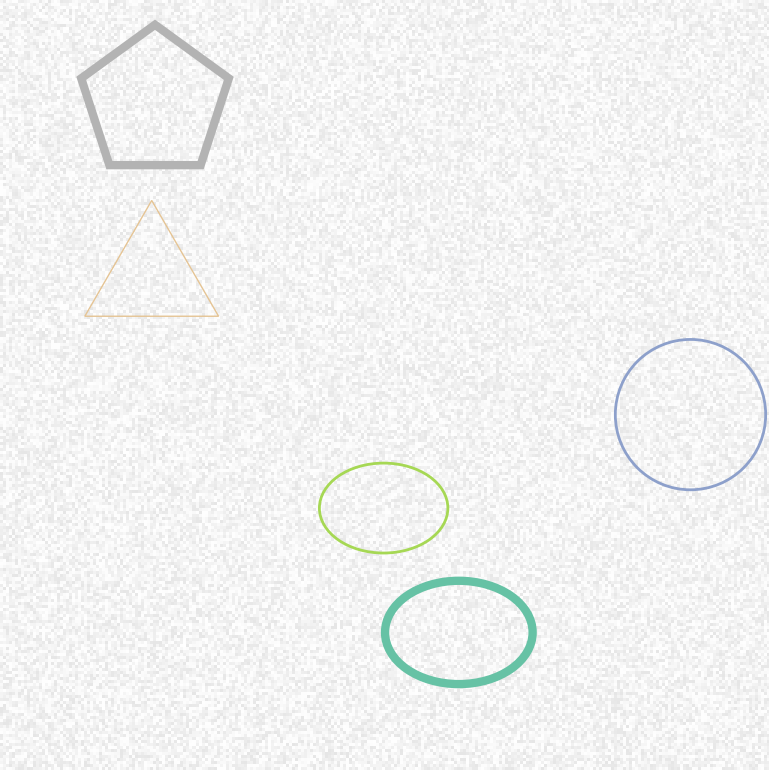[{"shape": "oval", "thickness": 3, "radius": 0.48, "center": [0.596, 0.179]}, {"shape": "circle", "thickness": 1, "radius": 0.49, "center": [0.897, 0.462]}, {"shape": "oval", "thickness": 1, "radius": 0.42, "center": [0.498, 0.34]}, {"shape": "triangle", "thickness": 0.5, "radius": 0.5, "center": [0.197, 0.639]}, {"shape": "pentagon", "thickness": 3, "radius": 0.5, "center": [0.201, 0.867]}]